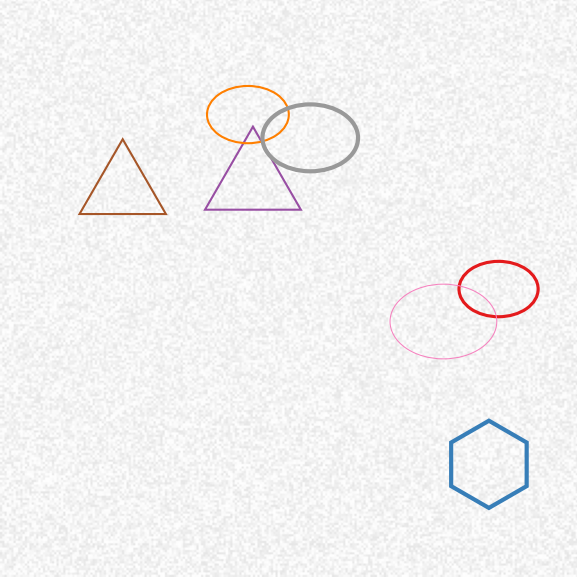[{"shape": "oval", "thickness": 1.5, "radius": 0.34, "center": [0.863, 0.499]}, {"shape": "hexagon", "thickness": 2, "radius": 0.38, "center": [0.847, 0.195]}, {"shape": "triangle", "thickness": 1, "radius": 0.48, "center": [0.438, 0.684]}, {"shape": "oval", "thickness": 1, "radius": 0.35, "center": [0.429, 0.801]}, {"shape": "triangle", "thickness": 1, "radius": 0.43, "center": [0.212, 0.672]}, {"shape": "oval", "thickness": 0.5, "radius": 0.46, "center": [0.768, 0.442]}, {"shape": "oval", "thickness": 2, "radius": 0.41, "center": [0.537, 0.76]}]